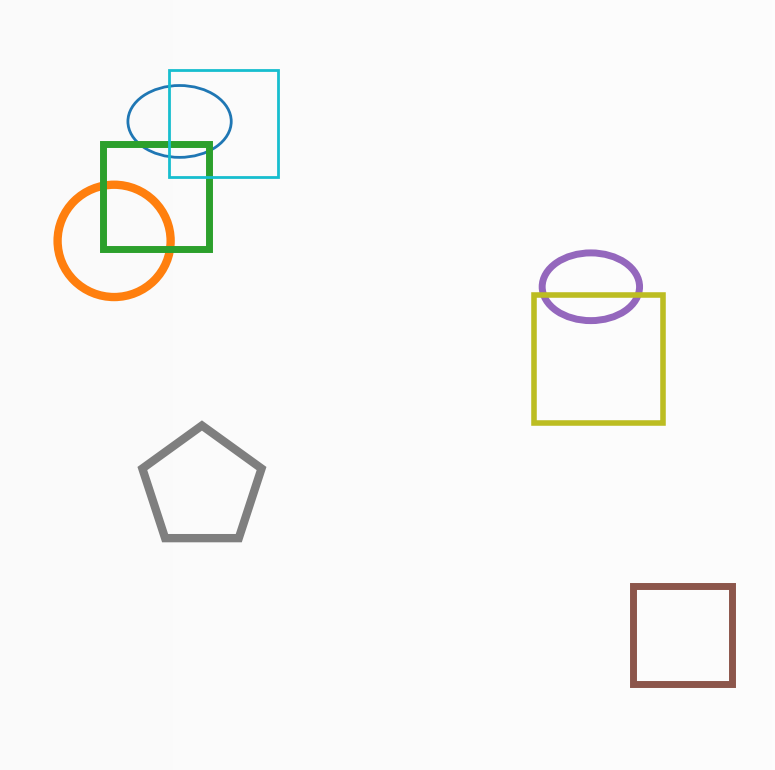[{"shape": "oval", "thickness": 1, "radius": 0.33, "center": [0.232, 0.842]}, {"shape": "circle", "thickness": 3, "radius": 0.36, "center": [0.147, 0.687]}, {"shape": "square", "thickness": 2.5, "radius": 0.34, "center": [0.202, 0.745]}, {"shape": "oval", "thickness": 2.5, "radius": 0.31, "center": [0.762, 0.628]}, {"shape": "square", "thickness": 2.5, "radius": 0.32, "center": [0.881, 0.176]}, {"shape": "pentagon", "thickness": 3, "radius": 0.4, "center": [0.261, 0.367]}, {"shape": "square", "thickness": 2, "radius": 0.41, "center": [0.772, 0.534]}, {"shape": "square", "thickness": 1, "radius": 0.35, "center": [0.288, 0.84]}]